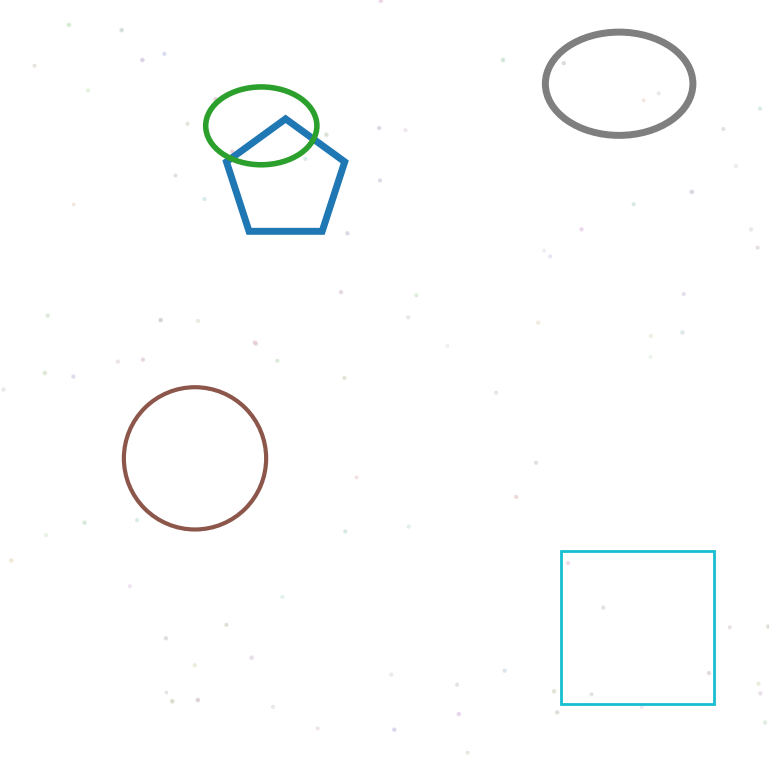[{"shape": "pentagon", "thickness": 2.5, "radius": 0.4, "center": [0.371, 0.765]}, {"shape": "oval", "thickness": 2, "radius": 0.36, "center": [0.339, 0.837]}, {"shape": "circle", "thickness": 1.5, "radius": 0.46, "center": [0.253, 0.405]}, {"shape": "oval", "thickness": 2.5, "radius": 0.48, "center": [0.804, 0.891]}, {"shape": "square", "thickness": 1, "radius": 0.5, "center": [0.828, 0.185]}]